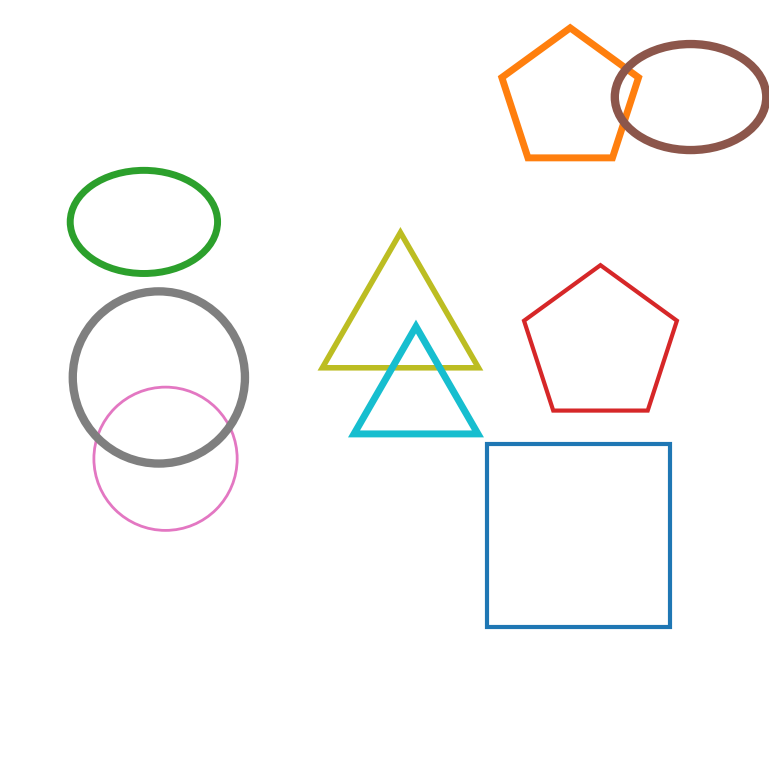[{"shape": "square", "thickness": 1.5, "radius": 0.59, "center": [0.752, 0.305]}, {"shape": "pentagon", "thickness": 2.5, "radius": 0.47, "center": [0.741, 0.87]}, {"shape": "oval", "thickness": 2.5, "radius": 0.48, "center": [0.187, 0.712]}, {"shape": "pentagon", "thickness": 1.5, "radius": 0.52, "center": [0.78, 0.551]}, {"shape": "oval", "thickness": 3, "radius": 0.49, "center": [0.897, 0.874]}, {"shape": "circle", "thickness": 1, "radius": 0.47, "center": [0.215, 0.404]}, {"shape": "circle", "thickness": 3, "radius": 0.56, "center": [0.206, 0.51]}, {"shape": "triangle", "thickness": 2, "radius": 0.59, "center": [0.52, 0.581]}, {"shape": "triangle", "thickness": 2.5, "radius": 0.46, "center": [0.54, 0.483]}]